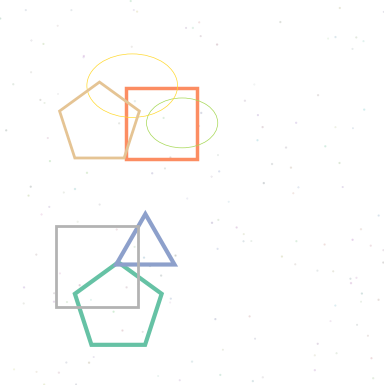[{"shape": "pentagon", "thickness": 3, "radius": 0.59, "center": [0.307, 0.2]}, {"shape": "square", "thickness": 2.5, "radius": 0.46, "center": [0.419, 0.678]}, {"shape": "triangle", "thickness": 3, "radius": 0.44, "center": [0.378, 0.357]}, {"shape": "oval", "thickness": 0.5, "radius": 0.46, "center": [0.473, 0.681]}, {"shape": "oval", "thickness": 0.5, "radius": 0.59, "center": [0.343, 0.778]}, {"shape": "pentagon", "thickness": 2, "radius": 0.55, "center": [0.258, 0.678]}, {"shape": "square", "thickness": 2, "radius": 0.53, "center": [0.252, 0.307]}]